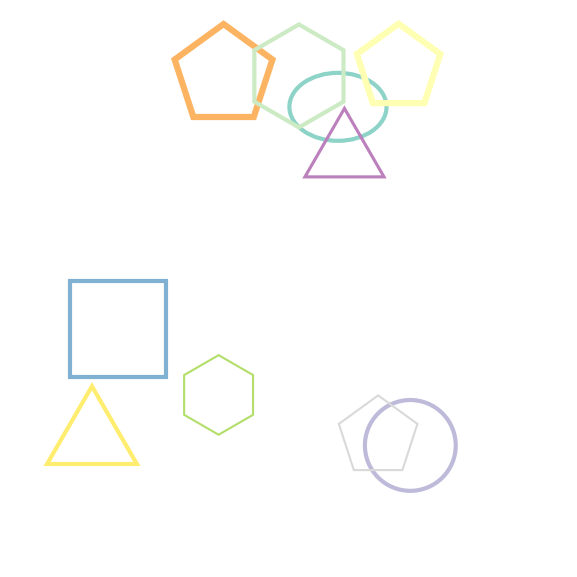[{"shape": "oval", "thickness": 2, "radius": 0.42, "center": [0.585, 0.814]}, {"shape": "pentagon", "thickness": 3, "radius": 0.38, "center": [0.69, 0.882]}, {"shape": "circle", "thickness": 2, "radius": 0.39, "center": [0.711, 0.228]}, {"shape": "square", "thickness": 2, "radius": 0.42, "center": [0.205, 0.429]}, {"shape": "pentagon", "thickness": 3, "radius": 0.44, "center": [0.387, 0.869]}, {"shape": "hexagon", "thickness": 1, "radius": 0.34, "center": [0.379, 0.315]}, {"shape": "pentagon", "thickness": 1, "radius": 0.36, "center": [0.655, 0.243]}, {"shape": "triangle", "thickness": 1.5, "radius": 0.4, "center": [0.596, 0.732]}, {"shape": "hexagon", "thickness": 2, "radius": 0.45, "center": [0.518, 0.868]}, {"shape": "triangle", "thickness": 2, "radius": 0.45, "center": [0.159, 0.241]}]